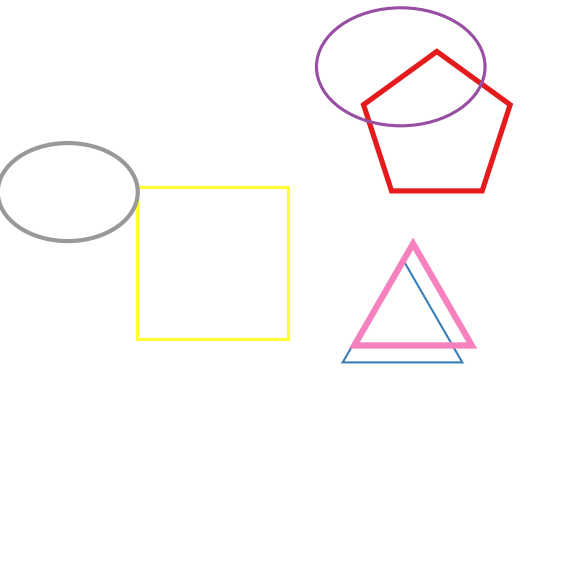[{"shape": "pentagon", "thickness": 2.5, "radius": 0.67, "center": [0.756, 0.777]}, {"shape": "triangle", "thickness": 1, "radius": 0.6, "center": [0.697, 0.431]}, {"shape": "oval", "thickness": 1.5, "radius": 0.73, "center": [0.694, 0.883]}, {"shape": "square", "thickness": 1.5, "radius": 0.66, "center": [0.368, 0.544]}, {"shape": "triangle", "thickness": 3, "radius": 0.59, "center": [0.715, 0.46]}, {"shape": "oval", "thickness": 2, "radius": 0.61, "center": [0.117, 0.667]}]